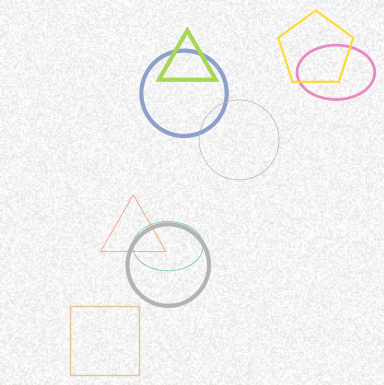[{"shape": "oval", "thickness": 0.5, "radius": 0.46, "center": [0.436, 0.361]}, {"shape": "triangle", "thickness": 0.5, "radius": 0.49, "center": [0.346, 0.396]}, {"shape": "circle", "thickness": 3, "radius": 0.55, "center": [0.478, 0.758]}, {"shape": "oval", "thickness": 2, "radius": 0.5, "center": [0.872, 0.812]}, {"shape": "triangle", "thickness": 3, "radius": 0.43, "center": [0.487, 0.836]}, {"shape": "pentagon", "thickness": 1.5, "radius": 0.51, "center": [0.82, 0.87]}, {"shape": "square", "thickness": 1, "radius": 0.45, "center": [0.271, 0.115]}, {"shape": "circle", "thickness": 0.5, "radius": 0.52, "center": [0.621, 0.637]}, {"shape": "circle", "thickness": 3, "radius": 0.53, "center": [0.437, 0.311]}]